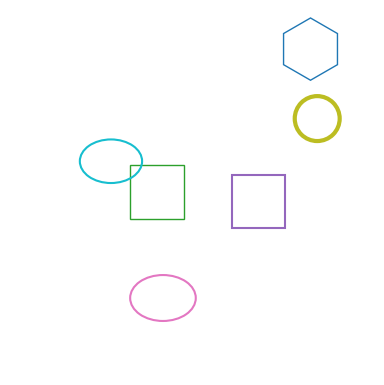[{"shape": "hexagon", "thickness": 1, "radius": 0.4, "center": [0.807, 0.872]}, {"shape": "square", "thickness": 1, "radius": 0.35, "center": [0.408, 0.502]}, {"shape": "square", "thickness": 1.5, "radius": 0.34, "center": [0.671, 0.476]}, {"shape": "oval", "thickness": 1.5, "radius": 0.43, "center": [0.423, 0.226]}, {"shape": "circle", "thickness": 3, "radius": 0.29, "center": [0.824, 0.692]}, {"shape": "oval", "thickness": 1.5, "radius": 0.4, "center": [0.288, 0.581]}]